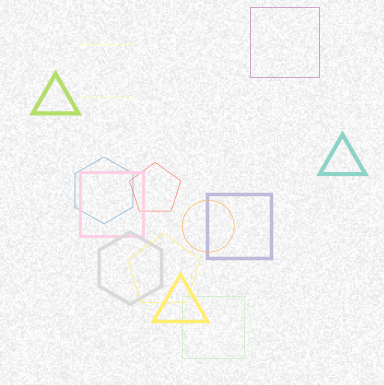[{"shape": "triangle", "thickness": 3, "radius": 0.34, "center": [0.89, 0.582]}, {"shape": "square", "thickness": 0.5, "radius": 0.35, "center": [0.276, 0.817]}, {"shape": "square", "thickness": 2.5, "radius": 0.42, "center": [0.621, 0.412]}, {"shape": "pentagon", "thickness": 0.5, "radius": 0.35, "center": [0.403, 0.508]}, {"shape": "hexagon", "thickness": 0.5, "radius": 0.43, "center": [0.27, 0.506]}, {"shape": "circle", "thickness": 0.5, "radius": 0.34, "center": [0.541, 0.412]}, {"shape": "triangle", "thickness": 3, "radius": 0.34, "center": [0.144, 0.74]}, {"shape": "square", "thickness": 2, "radius": 0.41, "center": [0.29, 0.47]}, {"shape": "hexagon", "thickness": 2.5, "radius": 0.47, "center": [0.339, 0.304]}, {"shape": "square", "thickness": 0.5, "radius": 0.45, "center": [0.739, 0.89]}, {"shape": "square", "thickness": 0.5, "radius": 0.4, "center": [0.552, 0.151]}, {"shape": "triangle", "thickness": 2.5, "radius": 0.41, "center": [0.469, 0.206]}, {"shape": "pentagon", "thickness": 0.5, "radius": 0.5, "center": [0.425, 0.294]}]